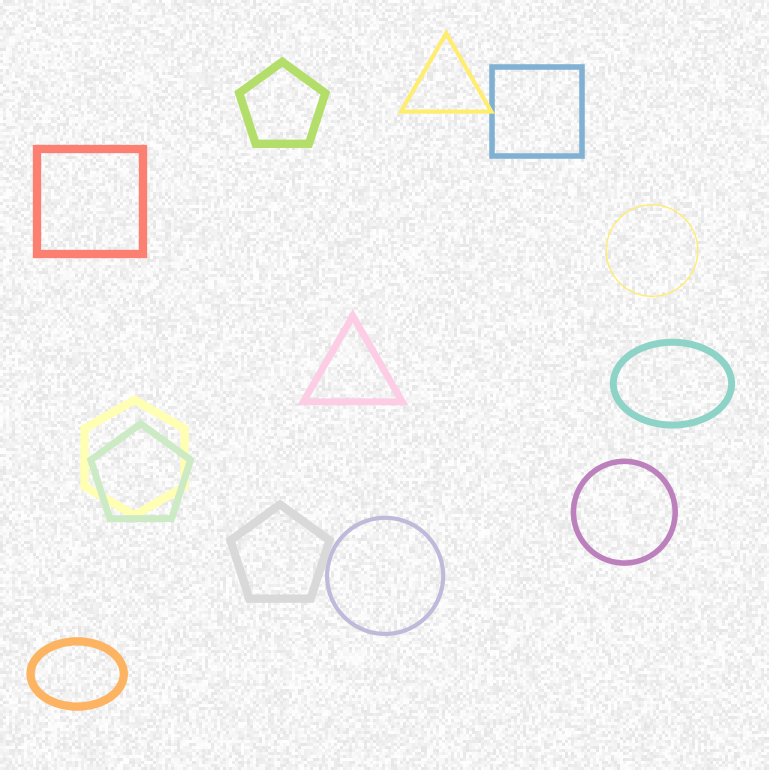[{"shape": "oval", "thickness": 2.5, "radius": 0.38, "center": [0.873, 0.502]}, {"shape": "hexagon", "thickness": 3, "radius": 0.37, "center": [0.175, 0.406]}, {"shape": "circle", "thickness": 1.5, "radius": 0.38, "center": [0.5, 0.252]}, {"shape": "square", "thickness": 3, "radius": 0.34, "center": [0.117, 0.738]}, {"shape": "square", "thickness": 2, "radius": 0.29, "center": [0.697, 0.855]}, {"shape": "oval", "thickness": 3, "radius": 0.3, "center": [0.1, 0.125]}, {"shape": "pentagon", "thickness": 3, "radius": 0.29, "center": [0.367, 0.861]}, {"shape": "triangle", "thickness": 2.5, "radius": 0.37, "center": [0.458, 0.515]}, {"shape": "pentagon", "thickness": 3, "radius": 0.34, "center": [0.364, 0.277]}, {"shape": "circle", "thickness": 2, "radius": 0.33, "center": [0.811, 0.335]}, {"shape": "pentagon", "thickness": 2.5, "radius": 0.34, "center": [0.183, 0.382]}, {"shape": "circle", "thickness": 0.5, "radius": 0.3, "center": [0.847, 0.675]}, {"shape": "triangle", "thickness": 1.5, "radius": 0.34, "center": [0.579, 0.889]}]